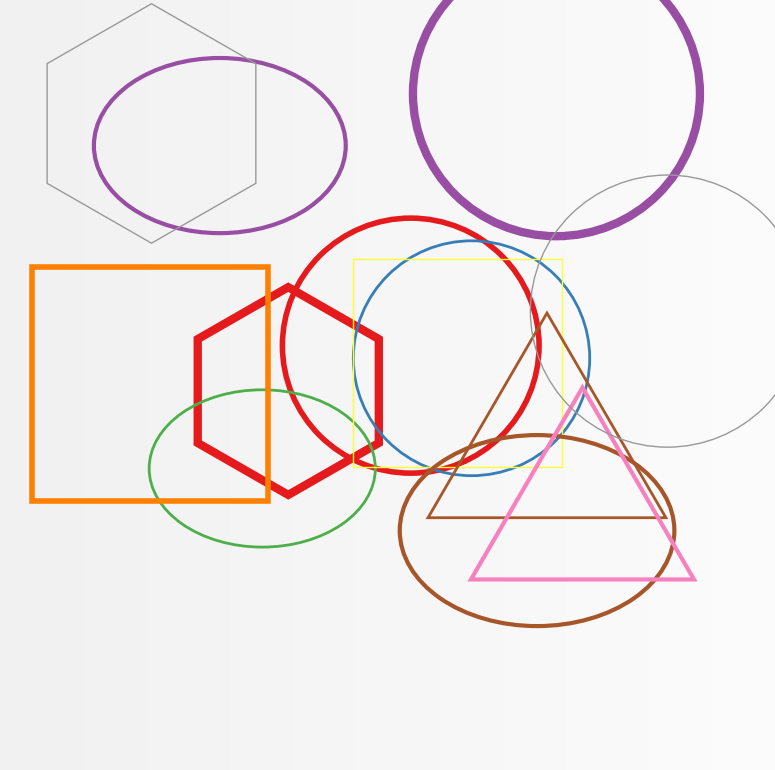[{"shape": "hexagon", "thickness": 3, "radius": 0.67, "center": [0.372, 0.492]}, {"shape": "circle", "thickness": 2, "radius": 0.83, "center": [0.53, 0.551]}, {"shape": "circle", "thickness": 1, "radius": 0.76, "center": [0.608, 0.535]}, {"shape": "oval", "thickness": 1, "radius": 0.73, "center": [0.338, 0.392]}, {"shape": "circle", "thickness": 3, "radius": 0.93, "center": [0.718, 0.878]}, {"shape": "oval", "thickness": 1.5, "radius": 0.81, "center": [0.284, 0.811]}, {"shape": "square", "thickness": 2, "radius": 0.76, "center": [0.194, 0.501]}, {"shape": "square", "thickness": 0.5, "radius": 0.67, "center": [0.59, 0.529]}, {"shape": "triangle", "thickness": 1, "radius": 0.89, "center": [0.706, 0.416]}, {"shape": "oval", "thickness": 1.5, "radius": 0.89, "center": [0.693, 0.311]}, {"shape": "triangle", "thickness": 1.5, "radius": 0.83, "center": [0.752, 0.331]}, {"shape": "hexagon", "thickness": 0.5, "radius": 0.78, "center": [0.195, 0.84]}, {"shape": "circle", "thickness": 0.5, "radius": 0.88, "center": [0.861, 0.596]}]